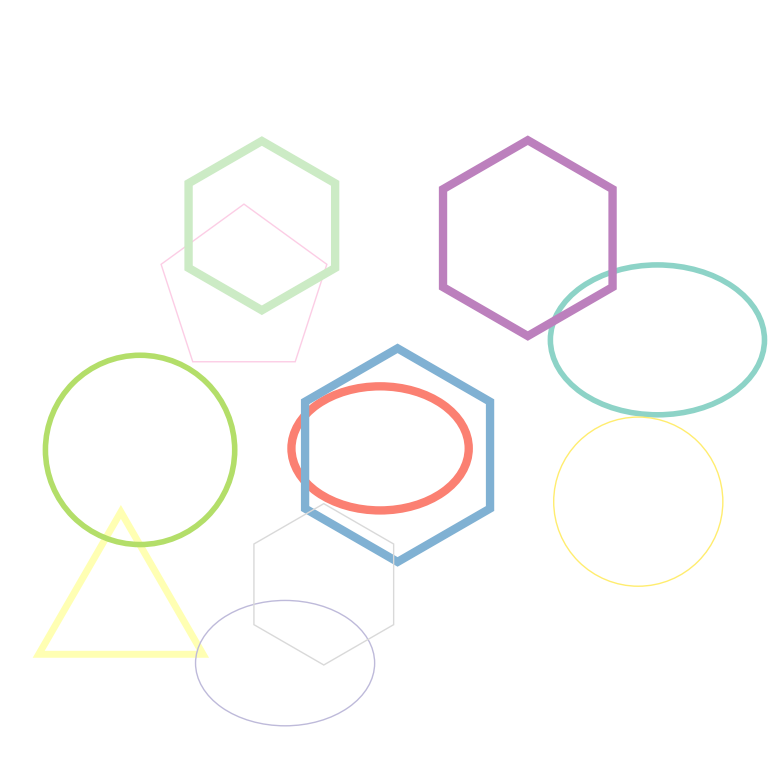[{"shape": "oval", "thickness": 2, "radius": 0.7, "center": [0.854, 0.559]}, {"shape": "triangle", "thickness": 2.5, "radius": 0.62, "center": [0.157, 0.212]}, {"shape": "oval", "thickness": 0.5, "radius": 0.58, "center": [0.37, 0.139]}, {"shape": "oval", "thickness": 3, "radius": 0.58, "center": [0.494, 0.418]}, {"shape": "hexagon", "thickness": 3, "radius": 0.69, "center": [0.516, 0.409]}, {"shape": "circle", "thickness": 2, "radius": 0.61, "center": [0.182, 0.416]}, {"shape": "pentagon", "thickness": 0.5, "radius": 0.57, "center": [0.317, 0.622]}, {"shape": "hexagon", "thickness": 0.5, "radius": 0.52, "center": [0.421, 0.241]}, {"shape": "hexagon", "thickness": 3, "radius": 0.64, "center": [0.685, 0.691]}, {"shape": "hexagon", "thickness": 3, "radius": 0.55, "center": [0.34, 0.707]}, {"shape": "circle", "thickness": 0.5, "radius": 0.55, "center": [0.829, 0.349]}]